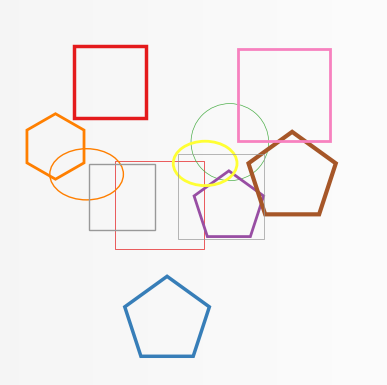[{"shape": "square", "thickness": 0.5, "radius": 0.57, "center": [0.412, 0.468]}, {"shape": "square", "thickness": 2.5, "radius": 0.47, "center": [0.283, 0.786]}, {"shape": "pentagon", "thickness": 2.5, "radius": 0.57, "center": [0.431, 0.167]}, {"shape": "circle", "thickness": 0.5, "radius": 0.5, "center": [0.593, 0.631]}, {"shape": "pentagon", "thickness": 2, "radius": 0.47, "center": [0.591, 0.462]}, {"shape": "oval", "thickness": 1, "radius": 0.47, "center": [0.223, 0.547]}, {"shape": "hexagon", "thickness": 2, "radius": 0.43, "center": [0.143, 0.62]}, {"shape": "oval", "thickness": 2, "radius": 0.41, "center": [0.529, 0.576]}, {"shape": "pentagon", "thickness": 3, "radius": 0.59, "center": [0.754, 0.539]}, {"shape": "square", "thickness": 2, "radius": 0.6, "center": [0.732, 0.753]}, {"shape": "square", "thickness": 0.5, "radius": 0.55, "center": [0.57, 0.489]}, {"shape": "square", "thickness": 1, "radius": 0.43, "center": [0.315, 0.488]}]